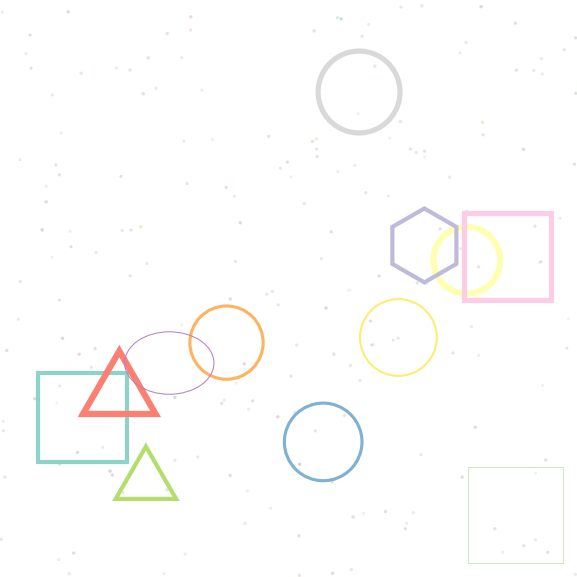[{"shape": "square", "thickness": 2, "radius": 0.39, "center": [0.143, 0.275]}, {"shape": "circle", "thickness": 3, "radius": 0.29, "center": [0.808, 0.548]}, {"shape": "hexagon", "thickness": 2, "radius": 0.32, "center": [0.735, 0.574]}, {"shape": "triangle", "thickness": 3, "radius": 0.36, "center": [0.207, 0.319]}, {"shape": "circle", "thickness": 1.5, "radius": 0.34, "center": [0.56, 0.234]}, {"shape": "circle", "thickness": 1.5, "radius": 0.32, "center": [0.392, 0.406]}, {"shape": "triangle", "thickness": 2, "radius": 0.3, "center": [0.253, 0.165]}, {"shape": "square", "thickness": 2.5, "radius": 0.38, "center": [0.879, 0.556]}, {"shape": "circle", "thickness": 2.5, "radius": 0.35, "center": [0.622, 0.84]}, {"shape": "oval", "thickness": 0.5, "radius": 0.39, "center": [0.293, 0.371]}, {"shape": "square", "thickness": 0.5, "radius": 0.41, "center": [0.892, 0.108]}, {"shape": "circle", "thickness": 1, "radius": 0.33, "center": [0.69, 0.415]}]